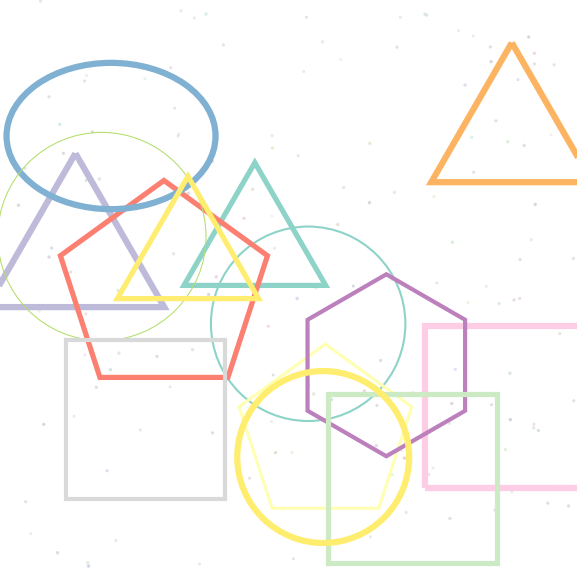[{"shape": "circle", "thickness": 1, "radius": 0.84, "center": [0.534, 0.438]}, {"shape": "triangle", "thickness": 2.5, "radius": 0.71, "center": [0.441, 0.576]}, {"shape": "pentagon", "thickness": 1.5, "radius": 0.79, "center": [0.563, 0.246]}, {"shape": "triangle", "thickness": 3, "radius": 0.89, "center": [0.131, 0.556]}, {"shape": "pentagon", "thickness": 2.5, "radius": 0.94, "center": [0.284, 0.498]}, {"shape": "oval", "thickness": 3, "radius": 0.9, "center": [0.192, 0.764]}, {"shape": "triangle", "thickness": 3, "radius": 0.8, "center": [0.886, 0.764]}, {"shape": "circle", "thickness": 0.5, "radius": 0.9, "center": [0.176, 0.59]}, {"shape": "square", "thickness": 3, "radius": 0.7, "center": [0.877, 0.295]}, {"shape": "square", "thickness": 2, "radius": 0.69, "center": [0.252, 0.273]}, {"shape": "hexagon", "thickness": 2, "radius": 0.79, "center": [0.669, 0.367]}, {"shape": "square", "thickness": 2.5, "radius": 0.73, "center": [0.715, 0.17]}, {"shape": "circle", "thickness": 3, "radius": 0.74, "center": [0.56, 0.208]}, {"shape": "triangle", "thickness": 2.5, "radius": 0.71, "center": [0.325, 0.553]}]